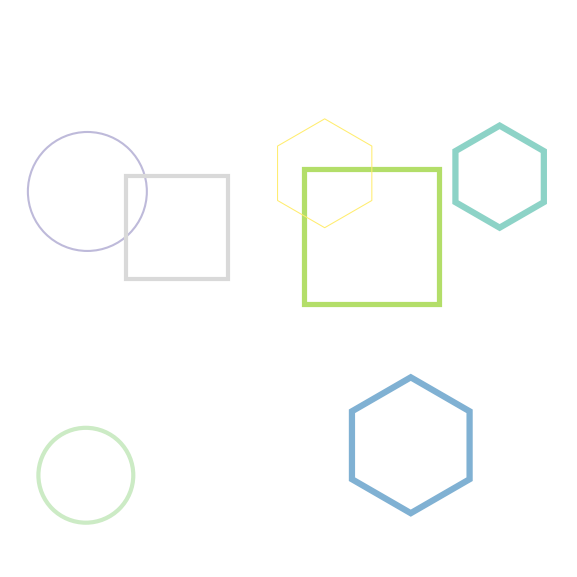[{"shape": "hexagon", "thickness": 3, "radius": 0.44, "center": [0.865, 0.693]}, {"shape": "circle", "thickness": 1, "radius": 0.52, "center": [0.151, 0.668]}, {"shape": "hexagon", "thickness": 3, "radius": 0.59, "center": [0.711, 0.228]}, {"shape": "square", "thickness": 2.5, "radius": 0.59, "center": [0.643, 0.59]}, {"shape": "square", "thickness": 2, "radius": 0.44, "center": [0.306, 0.605]}, {"shape": "circle", "thickness": 2, "radius": 0.41, "center": [0.149, 0.176]}, {"shape": "hexagon", "thickness": 0.5, "radius": 0.47, "center": [0.562, 0.699]}]